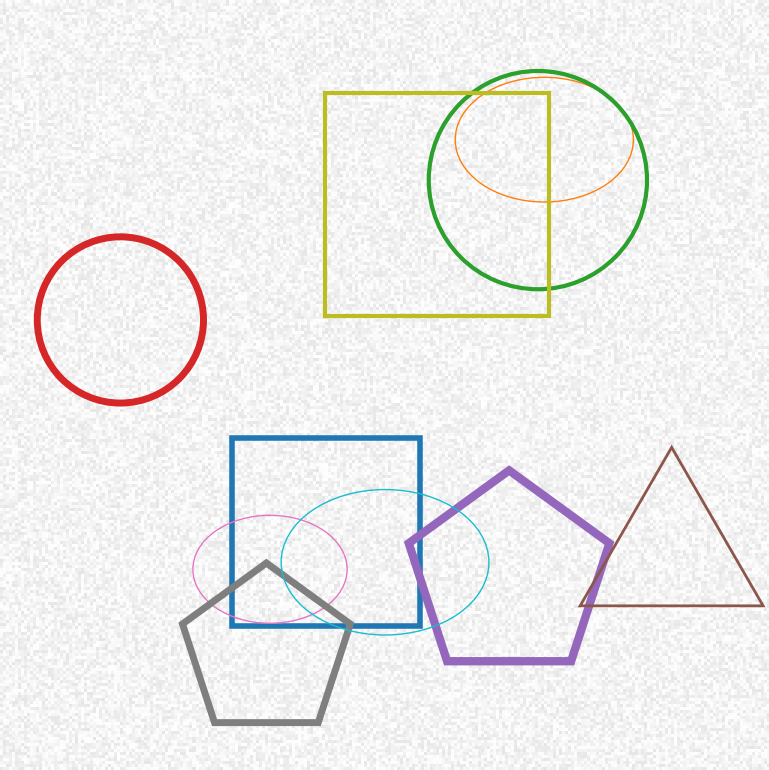[{"shape": "square", "thickness": 2, "radius": 0.61, "center": [0.423, 0.309]}, {"shape": "oval", "thickness": 0.5, "radius": 0.58, "center": [0.707, 0.819]}, {"shape": "circle", "thickness": 1.5, "radius": 0.71, "center": [0.699, 0.766]}, {"shape": "circle", "thickness": 2.5, "radius": 0.54, "center": [0.156, 0.584]}, {"shape": "pentagon", "thickness": 3, "radius": 0.69, "center": [0.661, 0.252]}, {"shape": "triangle", "thickness": 1, "radius": 0.69, "center": [0.872, 0.282]}, {"shape": "oval", "thickness": 0.5, "radius": 0.5, "center": [0.351, 0.261]}, {"shape": "pentagon", "thickness": 2.5, "radius": 0.57, "center": [0.346, 0.154]}, {"shape": "square", "thickness": 1.5, "radius": 0.72, "center": [0.568, 0.734]}, {"shape": "oval", "thickness": 0.5, "radius": 0.67, "center": [0.5, 0.27]}]